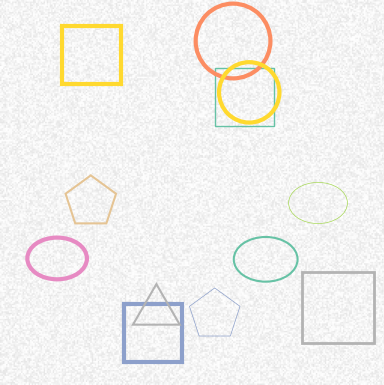[{"shape": "square", "thickness": 1, "radius": 0.38, "center": [0.635, 0.748]}, {"shape": "oval", "thickness": 1.5, "radius": 0.41, "center": [0.69, 0.326]}, {"shape": "circle", "thickness": 3, "radius": 0.49, "center": [0.605, 0.894]}, {"shape": "pentagon", "thickness": 0.5, "radius": 0.34, "center": [0.558, 0.183]}, {"shape": "square", "thickness": 3, "radius": 0.38, "center": [0.397, 0.134]}, {"shape": "oval", "thickness": 3, "radius": 0.39, "center": [0.148, 0.329]}, {"shape": "oval", "thickness": 0.5, "radius": 0.38, "center": [0.826, 0.473]}, {"shape": "circle", "thickness": 3, "radius": 0.39, "center": [0.647, 0.76]}, {"shape": "square", "thickness": 3, "radius": 0.38, "center": [0.238, 0.857]}, {"shape": "pentagon", "thickness": 1.5, "radius": 0.34, "center": [0.236, 0.476]}, {"shape": "triangle", "thickness": 1.5, "radius": 0.35, "center": [0.406, 0.192]}, {"shape": "square", "thickness": 2, "radius": 0.47, "center": [0.879, 0.201]}]